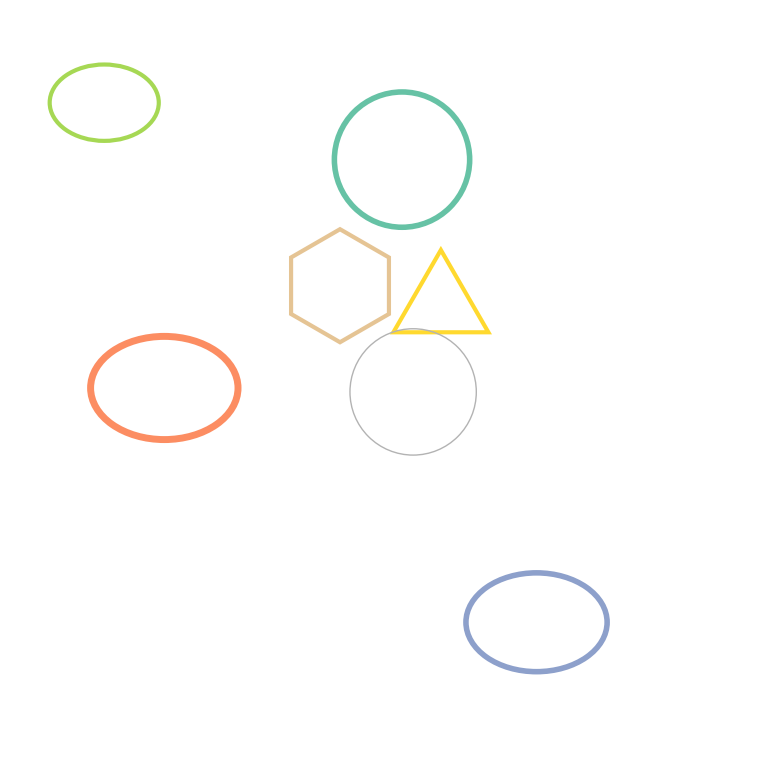[{"shape": "circle", "thickness": 2, "radius": 0.44, "center": [0.522, 0.793]}, {"shape": "oval", "thickness": 2.5, "radius": 0.48, "center": [0.213, 0.496]}, {"shape": "oval", "thickness": 2, "radius": 0.46, "center": [0.697, 0.192]}, {"shape": "oval", "thickness": 1.5, "radius": 0.35, "center": [0.135, 0.867]}, {"shape": "triangle", "thickness": 1.5, "radius": 0.36, "center": [0.573, 0.604]}, {"shape": "hexagon", "thickness": 1.5, "radius": 0.37, "center": [0.442, 0.629]}, {"shape": "circle", "thickness": 0.5, "radius": 0.41, "center": [0.537, 0.491]}]